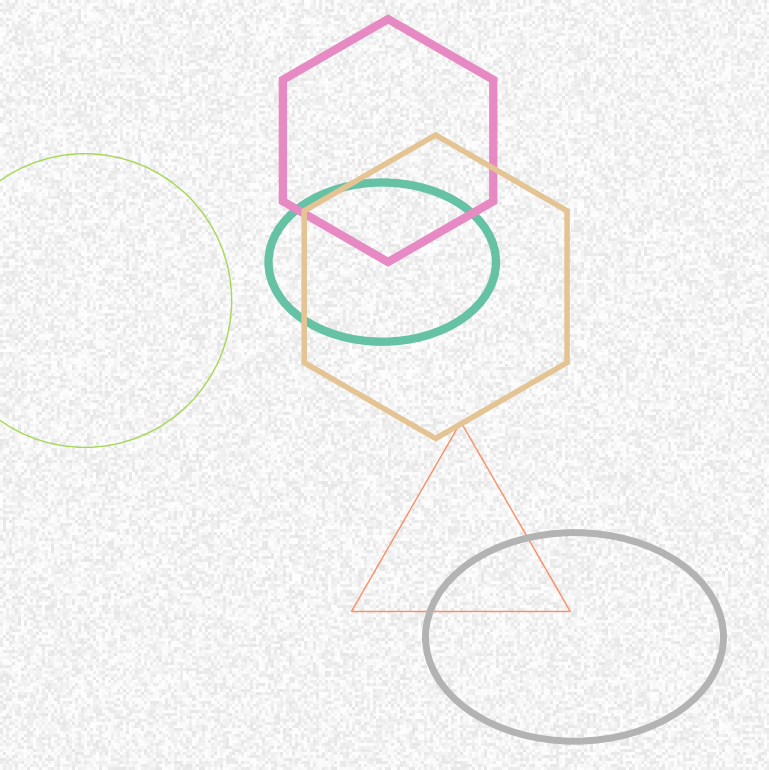[{"shape": "oval", "thickness": 3, "radius": 0.74, "center": [0.496, 0.66]}, {"shape": "triangle", "thickness": 0.5, "radius": 0.82, "center": [0.599, 0.288]}, {"shape": "hexagon", "thickness": 3, "radius": 0.79, "center": [0.504, 0.817]}, {"shape": "circle", "thickness": 0.5, "radius": 0.95, "center": [0.11, 0.61]}, {"shape": "hexagon", "thickness": 2, "radius": 0.99, "center": [0.566, 0.628]}, {"shape": "oval", "thickness": 2.5, "radius": 0.97, "center": [0.746, 0.173]}]